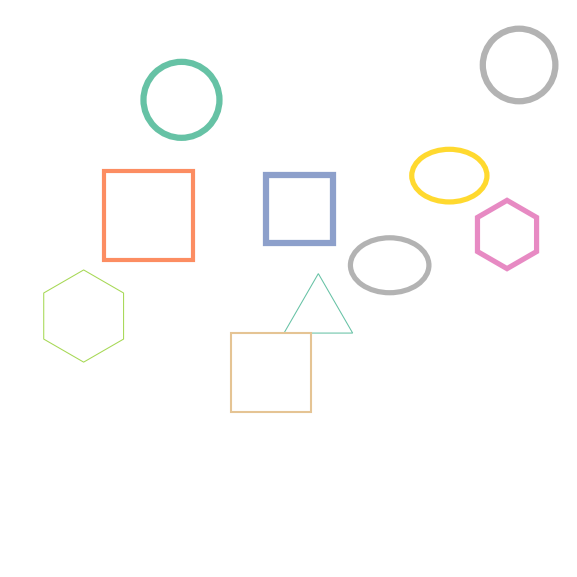[{"shape": "triangle", "thickness": 0.5, "radius": 0.34, "center": [0.551, 0.457]}, {"shape": "circle", "thickness": 3, "radius": 0.33, "center": [0.314, 0.826]}, {"shape": "square", "thickness": 2, "radius": 0.38, "center": [0.257, 0.626]}, {"shape": "square", "thickness": 3, "radius": 0.29, "center": [0.518, 0.637]}, {"shape": "hexagon", "thickness": 2.5, "radius": 0.3, "center": [0.878, 0.593]}, {"shape": "hexagon", "thickness": 0.5, "radius": 0.4, "center": [0.145, 0.452]}, {"shape": "oval", "thickness": 2.5, "radius": 0.33, "center": [0.778, 0.695]}, {"shape": "square", "thickness": 1, "radius": 0.34, "center": [0.469, 0.354]}, {"shape": "circle", "thickness": 3, "radius": 0.31, "center": [0.899, 0.887]}, {"shape": "oval", "thickness": 2.5, "radius": 0.34, "center": [0.675, 0.54]}]